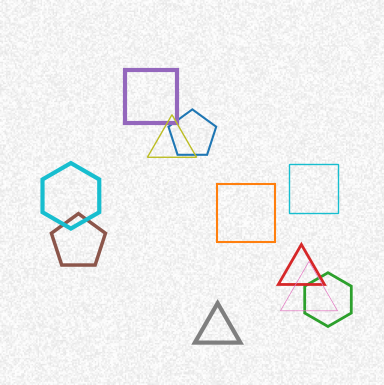[{"shape": "pentagon", "thickness": 1.5, "radius": 0.33, "center": [0.5, 0.651]}, {"shape": "square", "thickness": 1.5, "radius": 0.38, "center": [0.639, 0.447]}, {"shape": "hexagon", "thickness": 2, "radius": 0.35, "center": [0.852, 0.222]}, {"shape": "triangle", "thickness": 2, "radius": 0.35, "center": [0.783, 0.296]}, {"shape": "square", "thickness": 3, "radius": 0.34, "center": [0.393, 0.749]}, {"shape": "pentagon", "thickness": 2.5, "radius": 0.37, "center": [0.204, 0.371]}, {"shape": "triangle", "thickness": 0.5, "radius": 0.43, "center": [0.803, 0.236]}, {"shape": "triangle", "thickness": 3, "radius": 0.34, "center": [0.565, 0.144]}, {"shape": "triangle", "thickness": 1, "radius": 0.37, "center": [0.447, 0.628]}, {"shape": "square", "thickness": 1, "radius": 0.32, "center": [0.815, 0.51]}, {"shape": "hexagon", "thickness": 3, "radius": 0.43, "center": [0.184, 0.491]}]